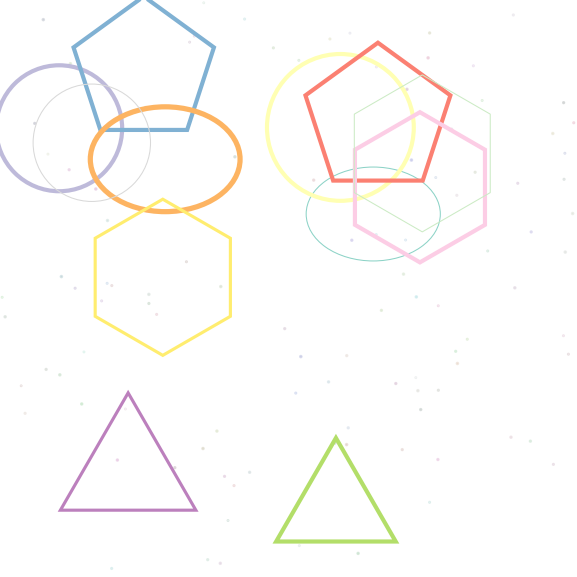[{"shape": "oval", "thickness": 0.5, "radius": 0.58, "center": [0.646, 0.629]}, {"shape": "circle", "thickness": 2, "radius": 0.64, "center": [0.589, 0.778]}, {"shape": "circle", "thickness": 2, "radius": 0.55, "center": [0.102, 0.777]}, {"shape": "pentagon", "thickness": 2, "radius": 0.66, "center": [0.654, 0.793]}, {"shape": "pentagon", "thickness": 2, "radius": 0.64, "center": [0.249, 0.878]}, {"shape": "oval", "thickness": 2.5, "radius": 0.65, "center": [0.286, 0.723]}, {"shape": "triangle", "thickness": 2, "radius": 0.6, "center": [0.582, 0.121]}, {"shape": "hexagon", "thickness": 2, "radius": 0.65, "center": [0.727, 0.675]}, {"shape": "circle", "thickness": 0.5, "radius": 0.51, "center": [0.159, 0.752]}, {"shape": "triangle", "thickness": 1.5, "radius": 0.68, "center": [0.222, 0.183]}, {"shape": "hexagon", "thickness": 0.5, "radius": 0.68, "center": [0.731, 0.734]}, {"shape": "hexagon", "thickness": 1.5, "radius": 0.68, "center": [0.282, 0.519]}]